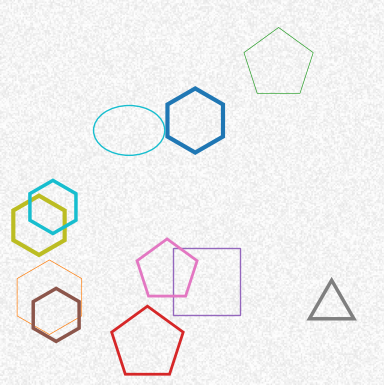[{"shape": "hexagon", "thickness": 3, "radius": 0.42, "center": [0.507, 0.687]}, {"shape": "hexagon", "thickness": 0.5, "radius": 0.48, "center": [0.128, 0.228]}, {"shape": "pentagon", "thickness": 0.5, "radius": 0.47, "center": [0.724, 0.834]}, {"shape": "pentagon", "thickness": 2, "radius": 0.49, "center": [0.383, 0.107]}, {"shape": "square", "thickness": 1, "radius": 0.43, "center": [0.537, 0.269]}, {"shape": "hexagon", "thickness": 2.5, "radius": 0.34, "center": [0.146, 0.182]}, {"shape": "pentagon", "thickness": 2, "radius": 0.41, "center": [0.434, 0.297]}, {"shape": "triangle", "thickness": 2.5, "radius": 0.33, "center": [0.861, 0.205]}, {"shape": "hexagon", "thickness": 3, "radius": 0.38, "center": [0.101, 0.415]}, {"shape": "hexagon", "thickness": 2.5, "radius": 0.35, "center": [0.137, 0.462]}, {"shape": "oval", "thickness": 1, "radius": 0.46, "center": [0.335, 0.661]}]